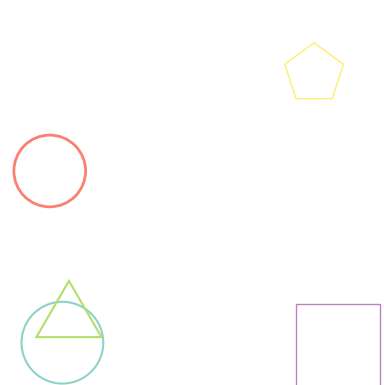[{"shape": "circle", "thickness": 1.5, "radius": 0.53, "center": [0.162, 0.11]}, {"shape": "circle", "thickness": 2, "radius": 0.47, "center": [0.129, 0.556]}, {"shape": "triangle", "thickness": 1.5, "radius": 0.49, "center": [0.179, 0.173]}, {"shape": "square", "thickness": 1, "radius": 0.54, "center": [0.878, 0.102]}, {"shape": "pentagon", "thickness": 1, "radius": 0.4, "center": [0.816, 0.809]}]